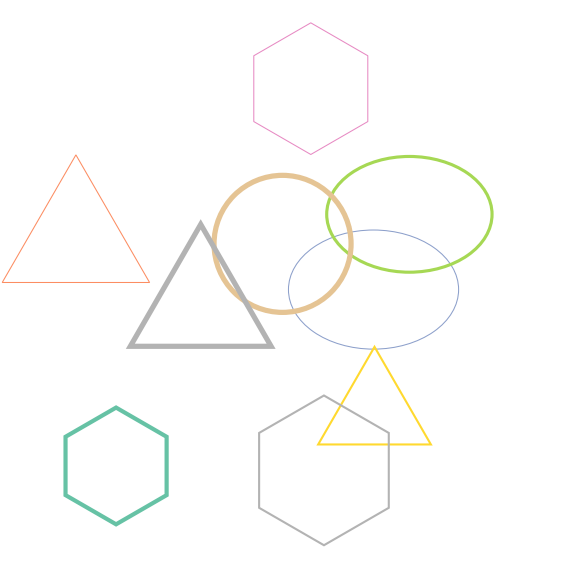[{"shape": "hexagon", "thickness": 2, "radius": 0.51, "center": [0.201, 0.192]}, {"shape": "triangle", "thickness": 0.5, "radius": 0.74, "center": [0.131, 0.584]}, {"shape": "oval", "thickness": 0.5, "radius": 0.74, "center": [0.647, 0.498]}, {"shape": "hexagon", "thickness": 0.5, "radius": 0.57, "center": [0.538, 0.846]}, {"shape": "oval", "thickness": 1.5, "radius": 0.72, "center": [0.709, 0.628]}, {"shape": "triangle", "thickness": 1, "radius": 0.56, "center": [0.649, 0.286]}, {"shape": "circle", "thickness": 2.5, "radius": 0.59, "center": [0.489, 0.577]}, {"shape": "hexagon", "thickness": 1, "radius": 0.65, "center": [0.561, 0.185]}, {"shape": "triangle", "thickness": 2.5, "radius": 0.7, "center": [0.348, 0.47]}]